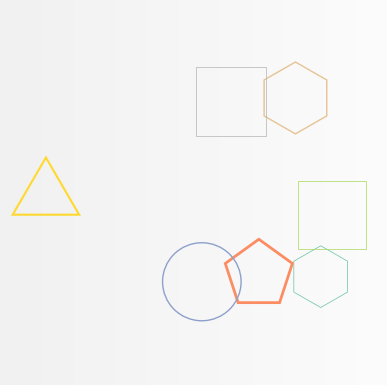[{"shape": "hexagon", "thickness": 0.5, "radius": 0.4, "center": [0.828, 0.281]}, {"shape": "pentagon", "thickness": 2, "radius": 0.46, "center": [0.668, 0.288]}, {"shape": "circle", "thickness": 1, "radius": 0.51, "center": [0.521, 0.268]}, {"shape": "square", "thickness": 0.5, "radius": 0.44, "center": [0.857, 0.442]}, {"shape": "triangle", "thickness": 1.5, "radius": 0.5, "center": [0.118, 0.492]}, {"shape": "hexagon", "thickness": 1, "radius": 0.47, "center": [0.762, 0.746]}, {"shape": "square", "thickness": 0.5, "radius": 0.45, "center": [0.597, 0.736]}]